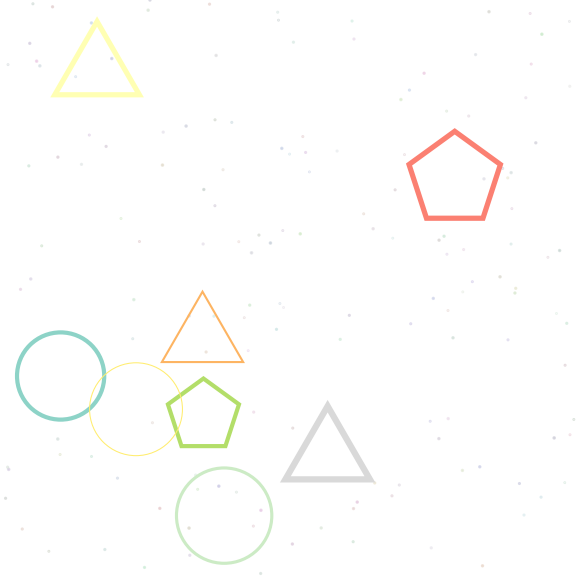[{"shape": "circle", "thickness": 2, "radius": 0.38, "center": [0.105, 0.348]}, {"shape": "triangle", "thickness": 2.5, "radius": 0.42, "center": [0.168, 0.877]}, {"shape": "pentagon", "thickness": 2.5, "radius": 0.42, "center": [0.787, 0.689]}, {"shape": "triangle", "thickness": 1, "radius": 0.41, "center": [0.351, 0.413]}, {"shape": "pentagon", "thickness": 2, "radius": 0.32, "center": [0.352, 0.279]}, {"shape": "triangle", "thickness": 3, "radius": 0.42, "center": [0.567, 0.211]}, {"shape": "circle", "thickness": 1.5, "radius": 0.41, "center": [0.388, 0.106]}, {"shape": "circle", "thickness": 0.5, "radius": 0.4, "center": [0.236, 0.291]}]